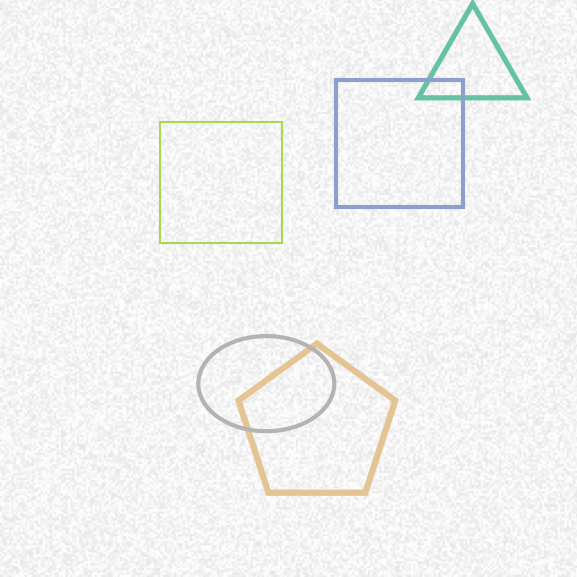[{"shape": "triangle", "thickness": 2.5, "radius": 0.54, "center": [0.818, 0.884]}, {"shape": "square", "thickness": 2, "radius": 0.55, "center": [0.692, 0.751]}, {"shape": "square", "thickness": 1, "radius": 0.53, "center": [0.383, 0.683]}, {"shape": "pentagon", "thickness": 3, "radius": 0.71, "center": [0.549, 0.261]}, {"shape": "oval", "thickness": 2, "radius": 0.59, "center": [0.461, 0.335]}]